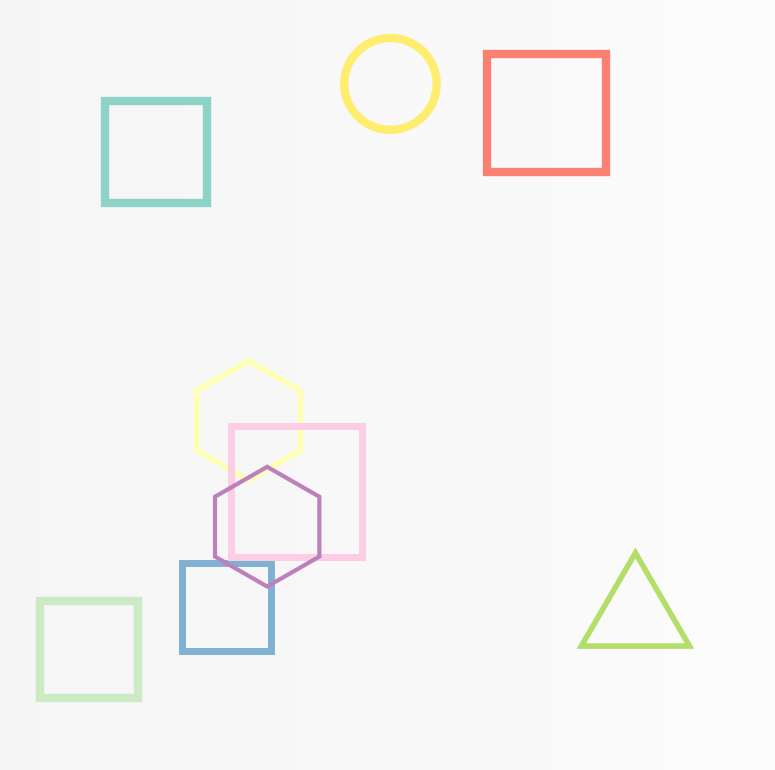[{"shape": "square", "thickness": 3, "radius": 0.33, "center": [0.202, 0.802]}, {"shape": "hexagon", "thickness": 2, "radius": 0.39, "center": [0.321, 0.454]}, {"shape": "square", "thickness": 3, "radius": 0.38, "center": [0.705, 0.853]}, {"shape": "square", "thickness": 2.5, "radius": 0.29, "center": [0.292, 0.212]}, {"shape": "triangle", "thickness": 2, "radius": 0.4, "center": [0.82, 0.201]}, {"shape": "square", "thickness": 2.5, "radius": 0.42, "center": [0.383, 0.362]}, {"shape": "hexagon", "thickness": 1.5, "radius": 0.39, "center": [0.345, 0.316]}, {"shape": "square", "thickness": 3, "radius": 0.31, "center": [0.115, 0.156]}, {"shape": "circle", "thickness": 3, "radius": 0.3, "center": [0.504, 0.891]}]